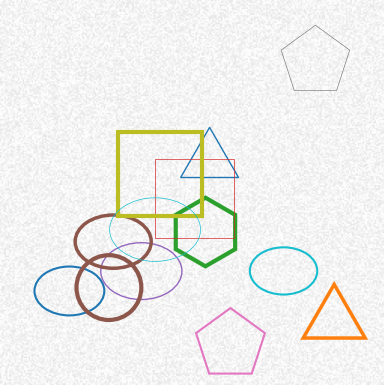[{"shape": "oval", "thickness": 1.5, "radius": 0.45, "center": [0.18, 0.244]}, {"shape": "triangle", "thickness": 1, "radius": 0.43, "center": [0.544, 0.582]}, {"shape": "triangle", "thickness": 2.5, "radius": 0.46, "center": [0.868, 0.168]}, {"shape": "hexagon", "thickness": 3, "radius": 0.45, "center": [0.534, 0.397]}, {"shape": "square", "thickness": 0.5, "radius": 0.52, "center": [0.505, 0.484]}, {"shape": "oval", "thickness": 1, "radius": 0.53, "center": [0.367, 0.296]}, {"shape": "circle", "thickness": 3, "radius": 0.42, "center": [0.283, 0.253]}, {"shape": "oval", "thickness": 2.5, "radius": 0.49, "center": [0.294, 0.372]}, {"shape": "pentagon", "thickness": 1.5, "radius": 0.47, "center": [0.599, 0.106]}, {"shape": "pentagon", "thickness": 0.5, "radius": 0.47, "center": [0.819, 0.841]}, {"shape": "square", "thickness": 3, "radius": 0.55, "center": [0.416, 0.548]}, {"shape": "oval", "thickness": 1.5, "radius": 0.44, "center": [0.737, 0.296]}, {"shape": "oval", "thickness": 0.5, "radius": 0.59, "center": [0.403, 0.404]}]